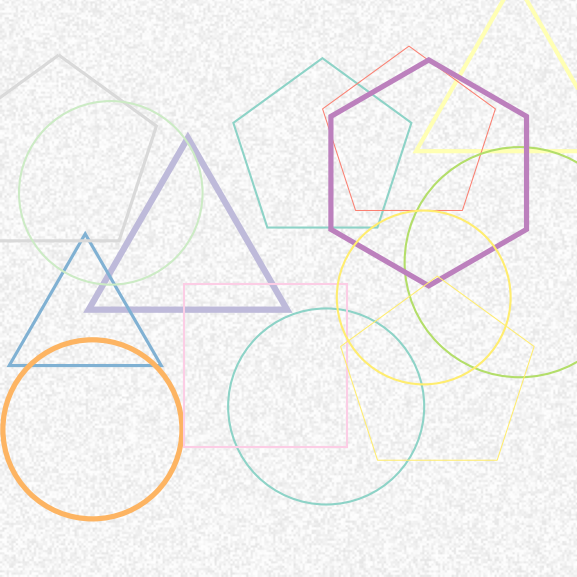[{"shape": "pentagon", "thickness": 1, "radius": 0.81, "center": [0.558, 0.736]}, {"shape": "circle", "thickness": 1, "radius": 0.85, "center": [0.565, 0.295]}, {"shape": "triangle", "thickness": 2, "radius": 0.99, "center": [0.892, 0.836]}, {"shape": "triangle", "thickness": 3, "radius": 0.99, "center": [0.325, 0.562]}, {"shape": "pentagon", "thickness": 0.5, "radius": 0.79, "center": [0.708, 0.762]}, {"shape": "triangle", "thickness": 1.5, "radius": 0.76, "center": [0.148, 0.442]}, {"shape": "circle", "thickness": 2.5, "radius": 0.78, "center": [0.16, 0.256]}, {"shape": "circle", "thickness": 1, "radius": 1.0, "center": [0.9, 0.545]}, {"shape": "square", "thickness": 1, "radius": 0.71, "center": [0.459, 0.366]}, {"shape": "pentagon", "thickness": 1.5, "radius": 0.89, "center": [0.102, 0.726]}, {"shape": "hexagon", "thickness": 2.5, "radius": 0.98, "center": [0.742, 0.7]}, {"shape": "circle", "thickness": 1, "radius": 0.79, "center": [0.192, 0.665]}, {"shape": "circle", "thickness": 1, "radius": 0.75, "center": [0.734, 0.484]}, {"shape": "pentagon", "thickness": 0.5, "radius": 0.88, "center": [0.757, 0.345]}]